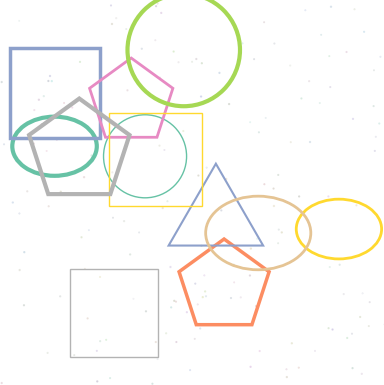[{"shape": "oval", "thickness": 3, "radius": 0.55, "center": [0.142, 0.62]}, {"shape": "circle", "thickness": 1, "radius": 0.54, "center": [0.377, 0.594]}, {"shape": "pentagon", "thickness": 2.5, "radius": 0.61, "center": [0.582, 0.256]}, {"shape": "triangle", "thickness": 1.5, "radius": 0.71, "center": [0.561, 0.433]}, {"shape": "square", "thickness": 2.5, "radius": 0.58, "center": [0.143, 0.758]}, {"shape": "pentagon", "thickness": 2, "radius": 0.57, "center": [0.341, 0.735]}, {"shape": "circle", "thickness": 3, "radius": 0.73, "center": [0.477, 0.87]}, {"shape": "oval", "thickness": 2, "radius": 0.55, "center": [0.88, 0.405]}, {"shape": "square", "thickness": 1, "radius": 0.61, "center": [0.404, 0.586]}, {"shape": "oval", "thickness": 2, "radius": 0.68, "center": [0.671, 0.395]}, {"shape": "square", "thickness": 1, "radius": 0.57, "center": [0.297, 0.187]}, {"shape": "pentagon", "thickness": 3, "radius": 0.69, "center": [0.206, 0.607]}]